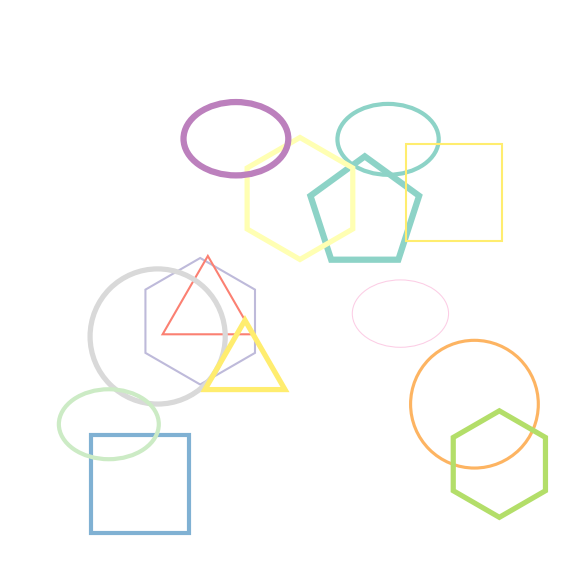[{"shape": "pentagon", "thickness": 3, "radius": 0.49, "center": [0.632, 0.629]}, {"shape": "oval", "thickness": 2, "radius": 0.44, "center": [0.672, 0.758]}, {"shape": "hexagon", "thickness": 2.5, "radius": 0.53, "center": [0.519, 0.655]}, {"shape": "hexagon", "thickness": 1, "radius": 0.55, "center": [0.347, 0.443]}, {"shape": "triangle", "thickness": 1, "radius": 0.45, "center": [0.36, 0.465]}, {"shape": "square", "thickness": 2, "radius": 0.42, "center": [0.243, 0.161]}, {"shape": "circle", "thickness": 1.5, "radius": 0.55, "center": [0.822, 0.299]}, {"shape": "hexagon", "thickness": 2.5, "radius": 0.46, "center": [0.865, 0.196]}, {"shape": "oval", "thickness": 0.5, "radius": 0.42, "center": [0.693, 0.456]}, {"shape": "circle", "thickness": 2.5, "radius": 0.59, "center": [0.273, 0.416]}, {"shape": "oval", "thickness": 3, "radius": 0.45, "center": [0.409, 0.759]}, {"shape": "oval", "thickness": 2, "radius": 0.43, "center": [0.188, 0.265]}, {"shape": "square", "thickness": 1, "radius": 0.42, "center": [0.786, 0.666]}, {"shape": "triangle", "thickness": 2.5, "radius": 0.4, "center": [0.424, 0.365]}]